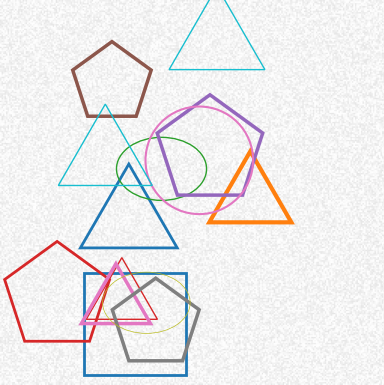[{"shape": "triangle", "thickness": 2, "radius": 0.73, "center": [0.335, 0.429]}, {"shape": "square", "thickness": 2, "radius": 0.66, "center": [0.35, 0.159]}, {"shape": "triangle", "thickness": 3, "radius": 0.62, "center": [0.65, 0.484]}, {"shape": "oval", "thickness": 1, "radius": 0.58, "center": [0.42, 0.561]}, {"shape": "triangle", "thickness": 1, "radius": 0.53, "center": [0.316, 0.224]}, {"shape": "pentagon", "thickness": 2, "radius": 0.72, "center": [0.148, 0.23]}, {"shape": "pentagon", "thickness": 2.5, "radius": 0.72, "center": [0.545, 0.61]}, {"shape": "pentagon", "thickness": 2.5, "radius": 0.54, "center": [0.291, 0.785]}, {"shape": "triangle", "thickness": 2.5, "radius": 0.52, "center": [0.301, 0.211]}, {"shape": "circle", "thickness": 1.5, "radius": 0.7, "center": [0.518, 0.584]}, {"shape": "pentagon", "thickness": 2.5, "radius": 0.59, "center": [0.404, 0.159]}, {"shape": "oval", "thickness": 0.5, "radius": 0.57, "center": [0.38, 0.214]}, {"shape": "triangle", "thickness": 1, "radius": 0.7, "center": [0.273, 0.589]}, {"shape": "triangle", "thickness": 1, "radius": 0.72, "center": [0.564, 0.891]}]